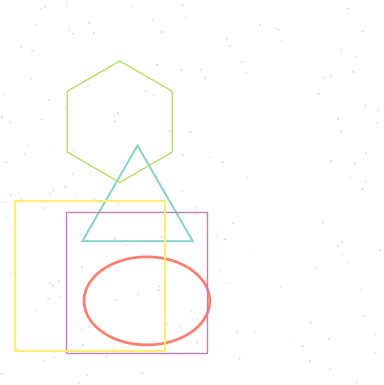[{"shape": "triangle", "thickness": 1.5, "radius": 0.83, "center": [0.357, 0.456]}, {"shape": "oval", "thickness": 2, "radius": 0.82, "center": [0.382, 0.218]}, {"shape": "hexagon", "thickness": 1, "radius": 0.79, "center": [0.311, 0.684]}, {"shape": "square", "thickness": 1, "radius": 0.91, "center": [0.355, 0.266]}, {"shape": "square", "thickness": 1.5, "radius": 0.98, "center": [0.234, 0.283]}]